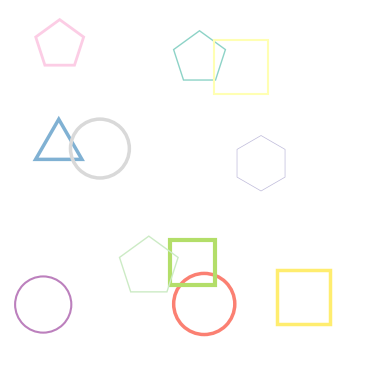[{"shape": "pentagon", "thickness": 1, "radius": 0.35, "center": [0.518, 0.849]}, {"shape": "square", "thickness": 1.5, "radius": 0.35, "center": [0.625, 0.826]}, {"shape": "hexagon", "thickness": 0.5, "radius": 0.36, "center": [0.678, 0.576]}, {"shape": "circle", "thickness": 2.5, "radius": 0.4, "center": [0.53, 0.21]}, {"shape": "triangle", "thickness": 2.5, "radius": 0.35, "center": [0.153, 0.621]}, {"shape": "square", "thickness": 3, "radius": 0.29, "center": [0.5, 0.317]}, {"shape": "pentagon", "thickness": 2, "radius": 0.33, "center": [0.155, 0.884]}, {"shape": "circle", "thickness": 2.5, "radius": 0.38, "center": [0.26, 0.614]}, {"shape": "circle", "thickness": 1.5, "radius": 0.36, "center": [0.112, 0.209]}, {"shape": "pentagon", "thickness": 1, "radius": 0.4, "center": [0.387, 0.307]}, {"shape": "square", "thickness": 2.5, "radius": 0.35, "center": [0.788, 0.229]}]